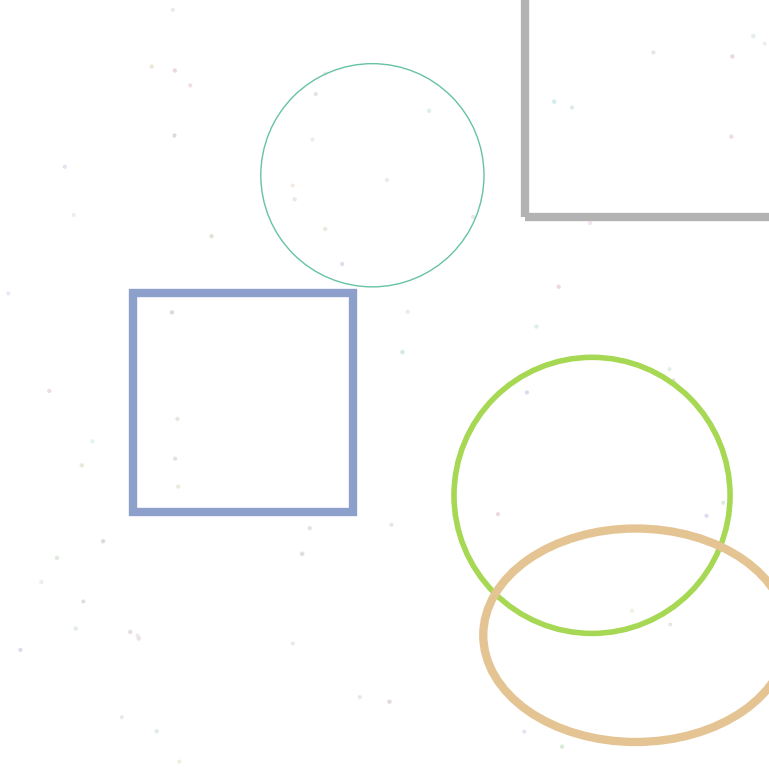[{"shape": "circle", "thickness": 0.5, "radius": 0.72, "center": [0.484, 0.772]}, {"shape": "square", "thickness": 3, "radius": 0.71, "center": [0.316, 0.478]}, {"shape": "circle", "thickness": 2, "radius": 0.9, "center": [0.769, 0.357]}, {"shape": "oval", "thickness": 3, "radius": 0.99, "center": [0.826, 0.175]}, {"shape": "square", "thickness": 3, "radius": 0.87, "center": [0.855, 0.892]}]